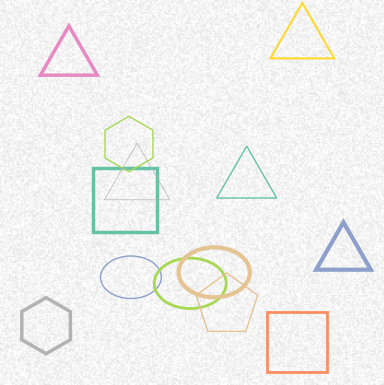[{"shape": "square", "thickness": 2.5, "radius": 0.42, "center": [0.324, 0.48]}, {"shape": "triangle", "thickness": 1, "radius": 0.45, "center": [0.641, 0.531]}, {"shape": "square", "thickness": 2, "radius": 0.39, "center": [0.771, 0.112]}, {"shape": "triangle", "thickness": 3, "radius": 0.41, "center": [0.892, 0.341]}, {"shape": "oval", "thickness": 1, "radius": 0.39, "center": [0.34, 0.28]}, {"shape": "triangle", "thickness": 2.5, "radius": 0.43, "center": [0.179, 0.847]}, {"shape": "hexagon", "thickness": 1, "radius": 0.36, "center": [0.335, 0.626]}, {"shape": "oval", "thickness": 2, "radius": 0.47, "center": [0.494, 0.264]}, {"shape": "triangle", "thickness": 1.5, "radius": 0.48, "center": [0.785, 0.896]}, {"shape": "oval", "thickness": 3, "radius": 0.46, "center": [0.556, 0.293]}, {"shape": "pentagon", "thickness": 1, "radius": 0.42, "center": [0.589, 0.207]}, {"shape": "hexagon", "thickness": 2.5, "radius": 0.36, "center": [0.12, 0.154]}, {"shape": "triangle", "thickness": 0.5, "radius": 0.49, "center": [0.356, 0.53]}]